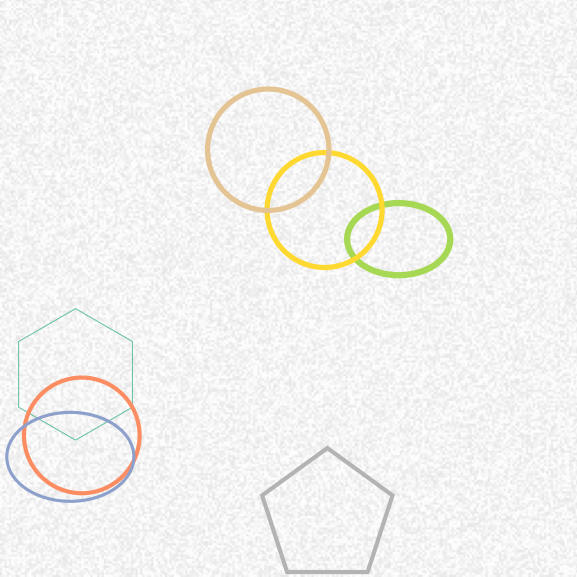[{"shape": "hexagon", "thickness": 0.5, "radius": 0.57, "center": [0.131, 0.351]}, {"shape": "circle", "thickness": 2, "radius": 0.5, "center": [0.142, 0.245]}, {"shape": "oval", "thickness": 1.5, "radius": 0.55, "center": [0.122, 0.208]}, {"shape": "oval", "thickness": 3, "radius": 0.45, "center": [0.69, 0.585]}, {"shape": "circle", "thickness": 2.5, "radius": 0.5, "center": [0.562, 0.635]}, {"shape": "circle", "thickness": 2.5, "radius": 0.53, "center": [0.465, 0.74]}, {"shape": "pentagon", "thickness": 2, "radius": 0.59, "center": [0.567, 0.105]}]